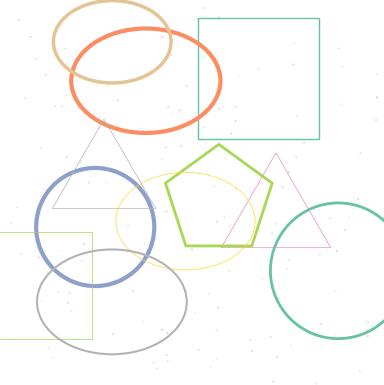[{"shape": "circle", "thickness": 2, "radius": 0.88, "center": [0.879, 0.297]}, {"shape": "square", "thickness": 1, "radius": 0.79, "center": [0.671, 0.796]}, {"shape": "oval", "thickness": 3, "radius": 0.97, "center": [0.379, 0.79]}, {"shape": "circle", "thickness": 3, "radius": 0.77, "center": [0.247, 0.41]}, {"shape": "triangle", "thickness": 0.5, "radius": 0.82, "center": [0.717, 0.439]}, {"shape": "square", "thickness": 0.5, "radius": 0.69, "center": [0.101, 0.259]}, {"shape": "pentagon", "thickness": 2, "radius": 0.73, "center": [0.568, 0.479]}, {"shape": "oval", "thickness": 0.5, "radius": 0.9, "center": [0.482, 0.425]}, {"shape": "oval", "thickness": 2.5, "radius": 0.76, "center": [0.292, 0.891]}, {"shape": "triangle", "thickness": 0.5, "radius": 0.77, "center": [0.27, 0.536]}, {"shape": "oval", "thickness": 1.5, "radius": 0.97, "center": [0.291, 0.216]}]